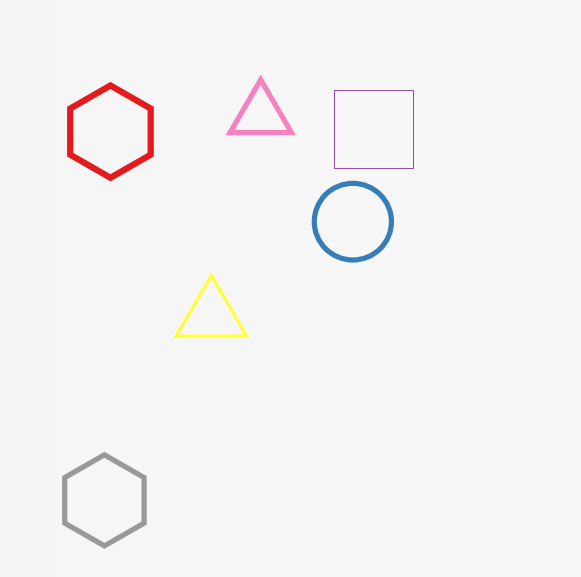[{"shape": "hexagon", "thickness": 3, "radius": 0.4, "center": [0.19, 0.771]}, {"shape": "circle", "thickness": 2.5, "radius": 0.33, "center": [0.607, 0.615]}, {"shape": "square", "thickness": 0.5, "radius": 0.34, "center": [0.643, 0.775]}, {"shape": "triangle", "thickness": 1.5, "radius": 0.35, "center": [0.364, 0.452]}, {"shape": "triangle", "thickness": 2.5, "radius": 0.3, "center": [0.449, 0.8]}, {"shape": "hexagon", "thickness": 2.5, "radius": 0.39, "center": [0.18, 0.133]}]